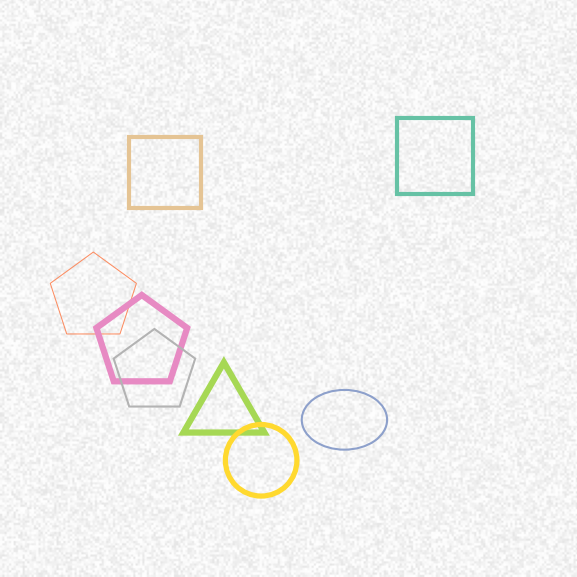[{"shape": "square", "thickness": 2, "radius": 0.33, "center": [0.754, 0.729]}, {"shape": "pentagon", "thickness": 0.5, "radius": 0.39, "center": [0.162, 0.484]}, {"shape": "oval", "thickness": 1, "radius": 0.37, "center": [0.596, 0.272]}, {"shape": "pentagon", "thickness": 3, "radius": 0.41, "center": [0.246, 0.406]}, {"shape": "triangle", "thickness": 3, "radius": 0.41, "center": [0.388, 0.291]}, {"shape": "circle", "thickness": 2.5, "radius": 0.31, "center": [0.452, 0.202]}, {"shape": "square", "thickness": 2, "radius": 0.31, "center": [0.286, 0.7]}, {"shape": "pentagon", "thickness": 1, "radius": 0.37, "center": [0.267, 0.355]}]